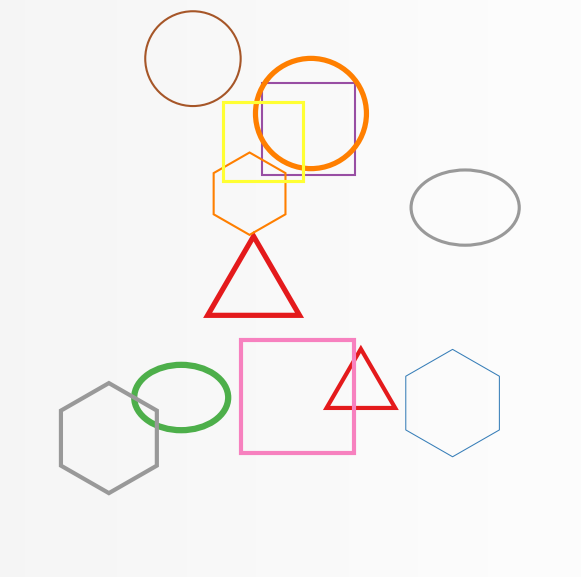[{"shape": "triangle", "thickness": 2, "radius": 0.34, "center": [0.621, 0.327]}, {"shape": "triangle", "thickness": 2.5, "radius": 0.46, "center": [0.436, 0.499]}, {"shape": "hexagon", "thickness": 0.5, "radius": 0.46, "center": [0.779, 0.301]}, {"shape": "oval", "thickness": 3, "radius": 0.4, "center": [0.312, 0.311]}, {"shape": "square", "thickness": 1, "radius": 0.4, "center": [0.53, 0.776]}, {"shape": "hexagon", "thickness": 1, "radius": 0.36, "center": [0.429, 0.664]}, {"shape": "circle", "thickness": 2.5, "radius": 0.48, "center": [0.535, 0.803]}, {"shape": "square", "thickness": 1.5, "radius": 0.34, "center": [0.453, 0.755]}, {"shape": "circle", "thickness": 1, "radius": 0.41, "center": [0.332, 0.898]}, {"shape": "square", "thickness": 2, "radius": 0.49, "center": [0.512, 0.312]}, {"shape": "hexagon", "thickness": 2, "radius": 0.48, "center": [0.187, 0.24]}, {"shape": "oval", "thickness": 1.5, "radius": 0.47, "center": [0.8, 0.64]}]